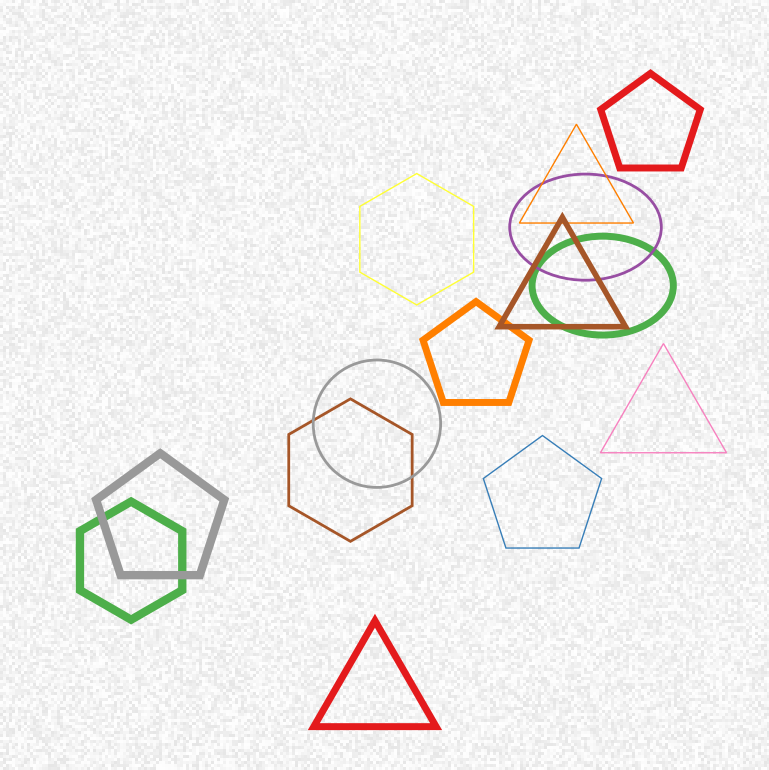[{"shape": "triangle", "thickness": 2.5, "radius": 0.46, "center": [0.487, 0.102]}, {"shape": "pentagon", "thickness": 2.5, "radius": 0.34, "center": [0.845, 0.837]}, {"shape": "pentagon", "thickness": 0.5, "radius": 0.4, "center": [0.705, 0.354]}, {"shape": "hexagon", "thickness": 3, "radius": 0.38, "center": [0.17, 0.272]}, {"shape": "oval", "thickness": 2.5, "radius": 0.46, "center": [0.783, 0.629]}, {"shape": "oval", "thickness": 1, "radius": 0.49, "center": [0.76, 0.705]}, {"shape": "triangle", "thickness": 0.5, "radius": 0.43, "center": [0.749, 0.753]}, {"shape": "pentagon", "thickness": 2.5, "radius": 0.36, "center": [0.618, 0.536]}, {"shape": "hexagon", "thickness": 0.5, "radius": 0.43, "center": [0.541, 0.689]}, {"shape": "hexagon", "thickness": 1, "radius": 0.46, "center": [0.455, 0.389]}, {"shape": "triangle", "thickness": 2, "radius": 0.47, "center": [0.73, 0.623]}, {"shape": "triangle", "thickness": 0.5, "radius": 0.47, "center": [0.862, 0.459]}, {"shape": "pentagon", "thickness": 3, "radius": 0.44, "center": [0.208, 0.324]}, {"shape": "circle", "thickness": 1, "radius": 0.41, "center": [0.49, 0.45]}]